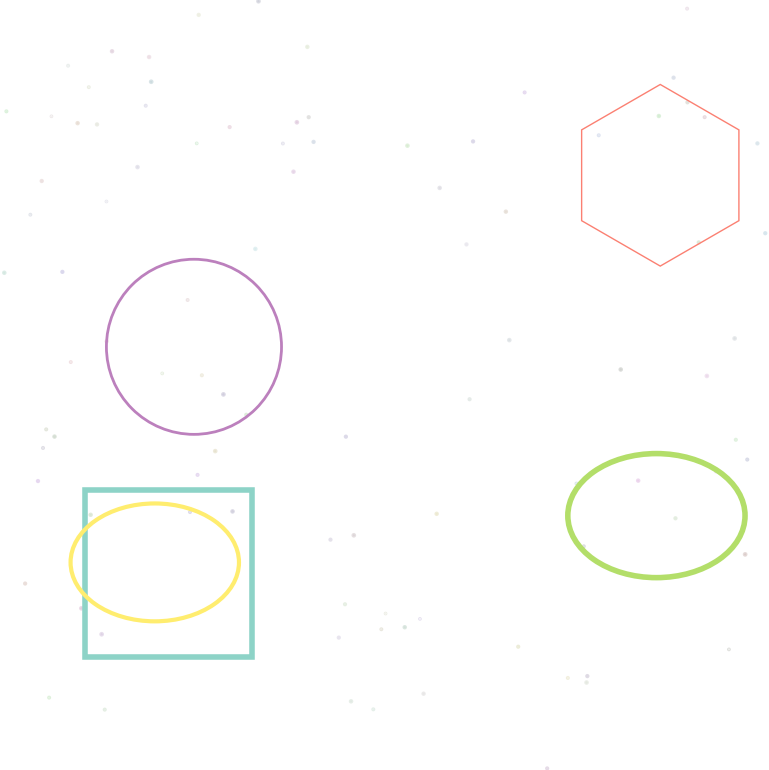[{"shape": "square", "thickness": 2, "radius": 0.54, "center": [0.219, 0.255]}, {"shape": "hexagon", "thickness": 0.5, "radius": 0.59, "center": [0.857, 0.772]}, {"shape": "oval", "thickness": 2, "radius": 0.58, "center": [0.852, 0.33]}, {"shape": "circle", "thickness": 1, "radius": 0.57, "center": [0.252, 0.55]}, {"shape": "oval", "thickness": 1.5, "radius": 0.55, "center": [0.201, 0.27]}]